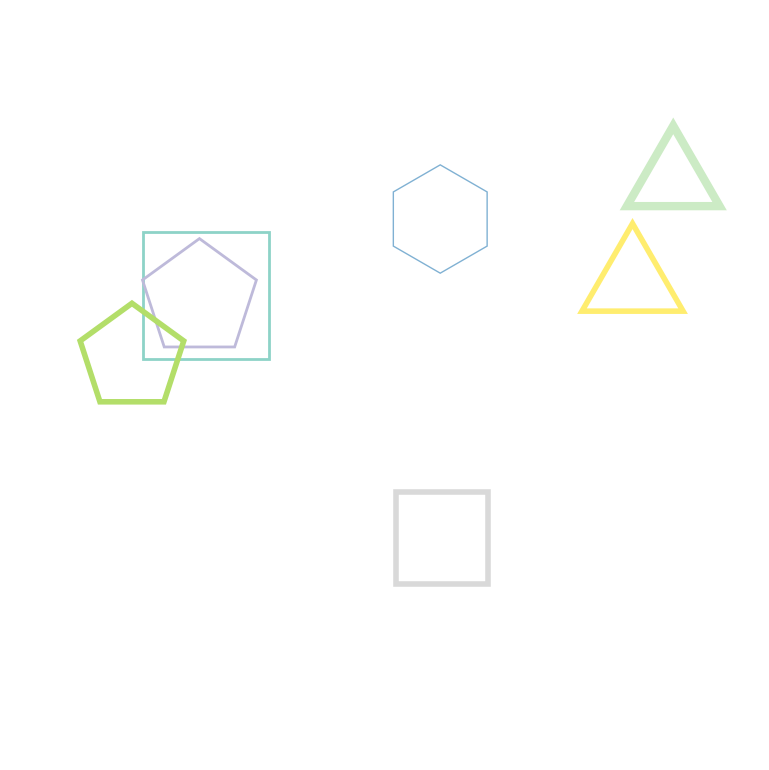[{"shape": "square", "thickness": 1, "radius": 0.41, "center": [0.268, 0.616]}, {"shape": "pentagon", "thickness": 1, "radius": 0.39, "center": [0.259, 0.612]}, {"shape": "hexagon", "thickness": 0.5, "radius": 0.35, "center": [0.572, 0.716]}, {"shape": "pentagon", "thickness": 2, "radius": 0.35, "center": [0.171, 0.535]}, {"shape": "square", "thickness": 2, "radius": 0.3, "center": [0.574, 0.301]}, {"shape": "triangle", "thickness": 3, "radius": 0.35, "center": [0.874, 0.767]}, {"shape": "triangle", "thickness": 2, "radius": 0.38, "center": [0.821, 0.634]}]